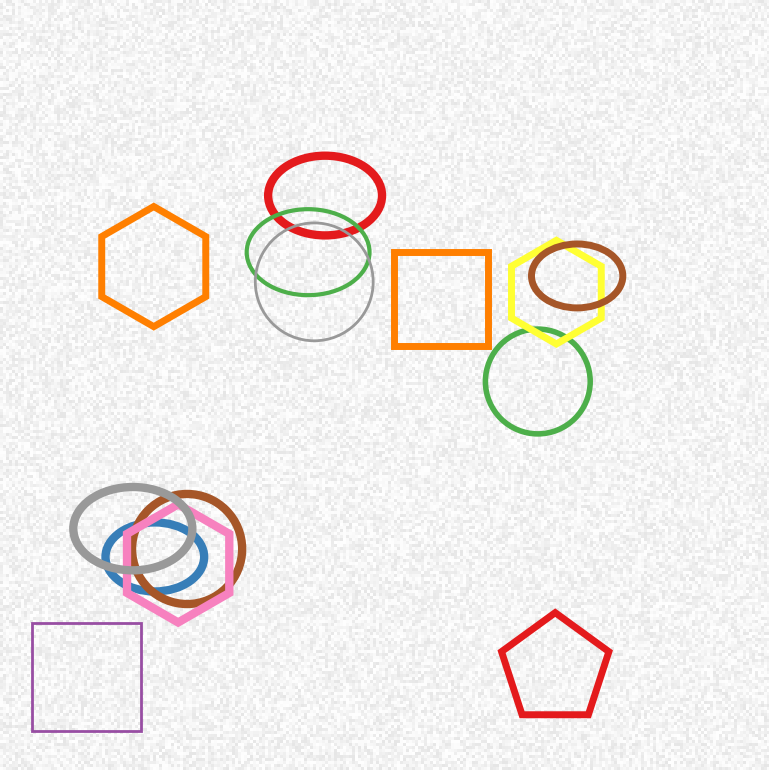[{"shape": "oval", "thickness": 3, "radius": 0.37, "center": [0.422, 0.746]}, {"shape": "pentagon", "thickness": 2.5, "radius": 0.37, "center": [0.721, 0.131]}, {"shape": "oval", "thickness": 3, "radius": 0.32, "center": [0.201, 0.277]}, {"shape": "circle", "thickness": 2, "radius": 0.34, "center": [0.698, 0.505]}, {"shape": "oval", "thickness": 1.5, "radius": 0.4, "center": [0.4, 0.673]}, {"shape": "square", "thickness": 1, "radius": 0.35, "center": [0.112, 0.121]}, {"shape": "square", "thickness": 2.5, "radius": 0.3, "center": [0.573, 0.612]}, {"shape": "hexagon", "thickness": 2.5, "radius": 0.39, "center": [0.2, 0.654]}, {"shape": "hexagon", "thickness": 2.5, "radius": 0.34, "center": [0.723, 0.621]}, {"shape": "circle", "thickness": 3, "radius": 0.36, "center": [0.243, 0.287]}, {"shape": "oval", "thickness": 2.5, "radius": 0.3, "center": [0.75, 0.642]}, {"shape": "hexagon", "thickness": 3, "radius": 0.38, "center": [0.231, 0.268]}, {"shape": "oval", "thickness": 3, "radius": 0.39, "center": [0.173, 0.313]}, {"shape": "circle", "thickness": 1, "radius": 0.38, "center": [0.408, 0.634]}]